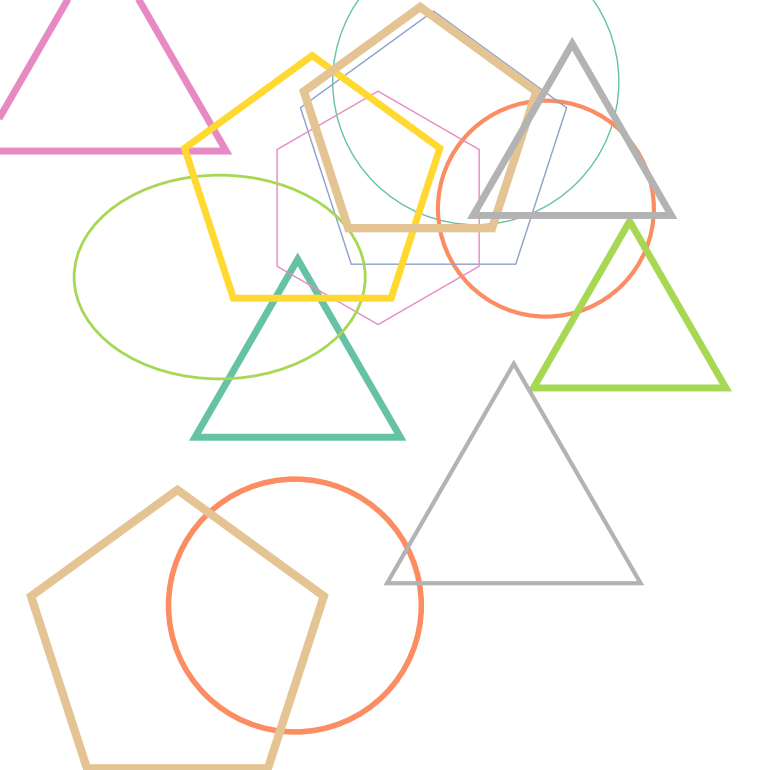[{"shape": "circle", "thickness": 0.5, "radius": 0.93, "center": [0.618, 0.894]}, {"shape": "triangle", "thickness": 2.5, "radius": 0.77, "center": [0.387, 0.509]}, {"shape": "circle", "thickness": 1.5, "radius": 0.7, "center": [0.709, 0.729]}, {"shape": "circle", "thickness": 2, "radius": 0.82, "center": [0.383, 0.214]}, {"shape": "pentagon", "thickness": 0.5, "radius": 0.91, "center": [0.563, 0.804]}, {"shape": "triangle", "thickness": 2.5, "radius": 0.92, "center": [0.134, 0.896]}, {"shape": "hexagon", "thickness": 0.5, "radius": 0.76, "center": [0.491, 0.73]}, {"shape": "triangle", "thickness": 2.5, "radius": 0.72, "center": [0.818, 0.568]}, {"shape": "oval", "thickness": 1, "radius": 0.94, "center": [0.285, 0.64]}, {"shape": "pentagon", "thickness": 2.5, "radius": 0.87, "center": [0.405, 0.754]}, {"shape": "pentagon", "thickness": 3, "radius": 0.79, "center": [0.546, 0.832]}, {"shape": "pentagon", "thickness": 3, "radius": 1.0, "center": [0.23, 0.164]}, {"shape": "triangle", "thickness": 2.5, "radius": 0.74, "center": [0.743, 0.795]}, {"shape": "triangle", "thickness": 1.5, "radius": 0.95, "center": [0.667, 0.338]}]